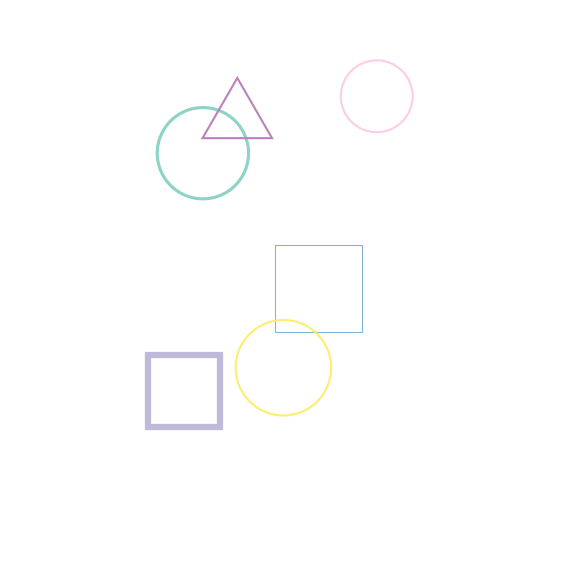[{"shape": "circle", "thickness": 1.5, "radius": 0.4, "center": [0.351, 0.734]}, {"shape": "square", "thickness": 3, "radius": 0.31, "center": [0.318, 0.322]}, {"shape": "square", "thickness": 0.5, "radius": 0.38, "center": [0.552, 0.5]}, {"shape": "circle", "thickness": 1, "radius": 0.31, "center": [0.652, 0.832]}, {"shape": "triangle", "thickness": 1, "radius": 0.35, "center": [0.411, 0.795]}, {"shape": "circle", "thickness": 1, "radius": 0.41, "center": [0.491, 0.362]}]